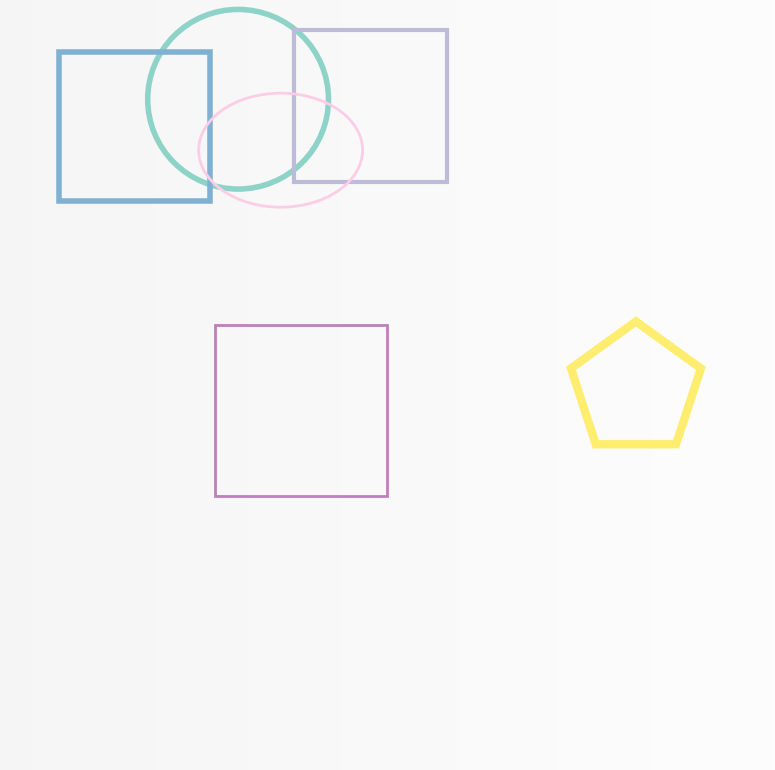[{"shape": "circle", "thickness": 2, "radius": 0.58, "center": [0.307, 0.871]}, {"shape": "square", "thickness": 1.5, "radius": 0.49, "center": [0.478, 0.862]}, {"shape": "square", "thickness": 2, "radius": 0.49, "center": [0.173, 0.836]}, {"shape": "oval", "thickness": 1, "radius": 0.53, "center": [0.362, 0.805]}, {"shape": "square", "thickness": 1, "radius": 0.55, "center": [0.388, 0.467]}, {"shape": "pentagon", "thickness": 3, "radius": 0.44, "center": [0.821, 0.494]}]